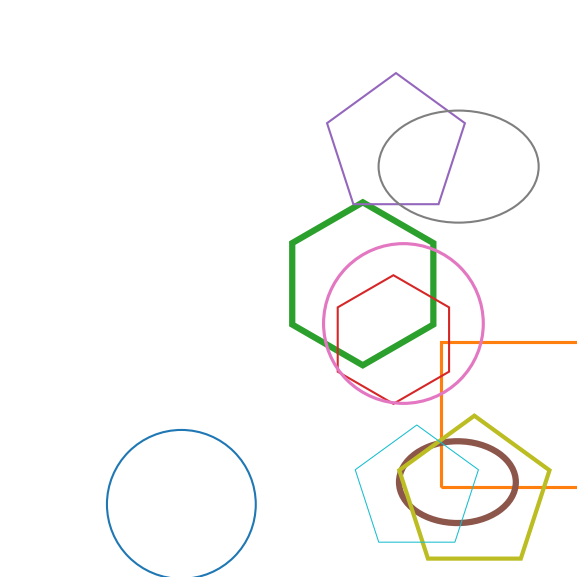[{"shape": "circle", "thickness": 1, "radius": 0.64, "center": [0.314, 0.126]}, {"shape": "square", "thickness": 1.5, "radius": 0.63, "center": [0.89, 0.282]}, {"shape": "hexagon", "thickness": 3, "radius": 0.71, "center": [0.628, 0.508]}, {"shape": "hexagon", "thickness": 1, "radius": 0.56, "center": [0.681, 0.411]}, {"shape": "pentagon", "thickness": 1, "radius": 0.63, "center": [0.686, 0.747]}, {"shape": "oval", "thickness": 3, "radius": 0.51, "center": [0.792, 0.164]}, {"shape": "circle", "thickness": 1.5, "radius": 0.69, "center": [0.699, 0.439]}, {"shape": "oval", "thickness": 1, "radius": 0.69, "center": [0.794, 0.711]}, {"shape": "pentagon", "thickness": 2, "radius": 0.68, "center": [0.821, 0.143]}, {"shape": "pentagon", "thickness": 0.5, "radius": 0.56, "center": [0.722, 0.151]}]